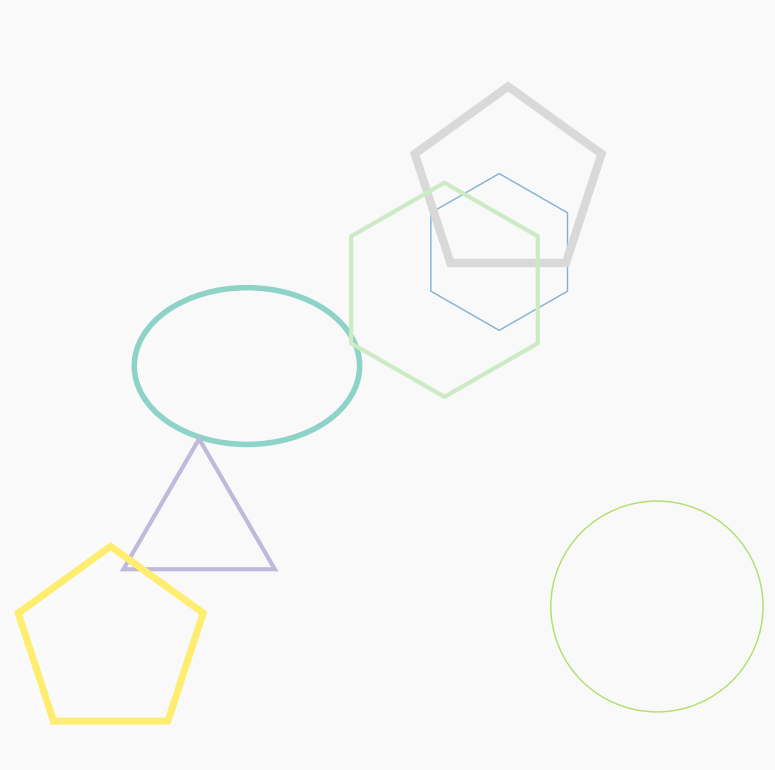[{"shape": "oval", "thickness": 2, "radius": 0.73, "center": [0.319, 0.525]}, {"shape": "triangle", "thickness": 1.5, "radius": 0.56, "center": [0.257, 0.317]}, {"shape": "hexagon", "thickness": 0.5, "radius": 0.51, "center": [0.644, 0.673]}, {"shape": "circle", "thickness": 0.5, "radius": 0.68, "center": [0.848, 0.212]}, {"shape": "pentagon", "thickness": 3, "radius": 0.63, "center": [0.656, 0.761]}, {"shape": "hexagon", "thickness": 1.5, "radius": 0.7, "center": [0.573, 0.624]}, {"shape": "pentagon", "thickness": 2.5, "radius": 0.63, "center": [0.143, 0.165]}]